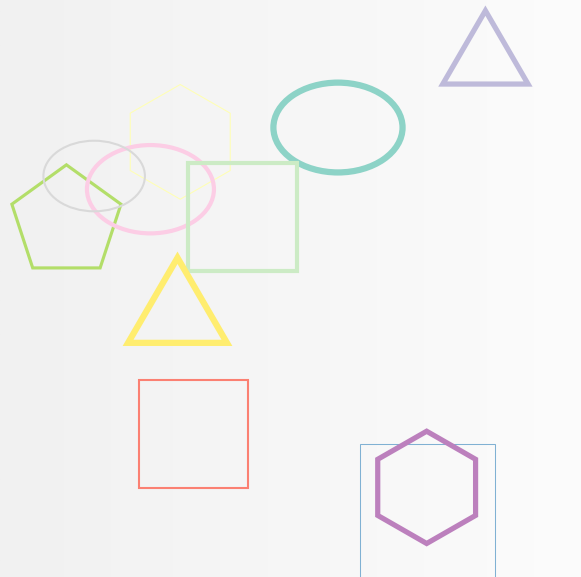[{"shape": "oval", "thickness": 3, "radius": 0.56, "center": [0.581, 0.778]}, {"shape": "hexagon", "thickness": 0.5, "radius": 0.5, "center": [0.31, 0.753]}, {"shape": "triangle", "thickness": 2.5, "radius": 0.42, "center": [0.835, 0.896]}, {"shape": "square", "thickness": 1, "radius": 0.47, "center": [0.333, 0.248]}, {"shape": "square", "thickness": 0.5, "radius": 0.58, "center": [0.736, 0.113]}, {"shape": "pentagon", "thickness": 1.5, "radius": 0.49, "center": [0.114, 0.615]}, {"shape": "oval", "thickness": 2, "radius": 0.55, "center": [0.259, 0.671]}, {"shape": "oval", "thickness": 1, "radius": 0.44, "center": [0.162, 0.694]}, {"shape": "hexagon", "thickness": 2.5, "radius": 0.49, "center": [0.734, 0.155]}, {"shape": "square", "thickness": 2, "radius": 0.47, "center": [0.417, 0.623]}, {"shape": "triangle", "thickness": 3, "radius": 0.49, "center": [0.305, 0.455]}]